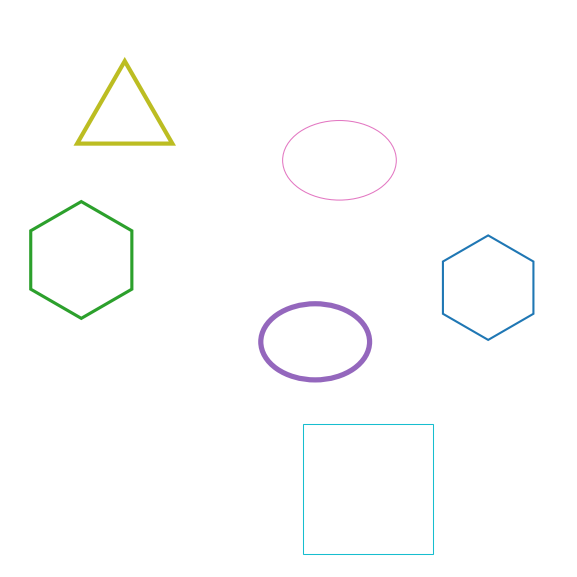[{"shape": "hexagon", "thickness": 1, "radius": 0.45, "center": [0.845, 0.501]}, {"shape": "hexagon", "thickness": 1.5, "radius": 0.51, "center": [0.141, 0.549]}, {"shape": "oval", "thickness": 2.5, "radius": 0.47, "center": [0.546, 0.407]}, {"shape": "oval", "thickness": 0.5, "radius": 0.49, "center": [0.588, 0.722]}, {"shape": "triangle", "thickness": 2, "radius": 0.48, "center": [0.216, 0.798]}, {"shape": "square", "thickness": 0.5, "radius": 0.56, "center": [0.637, 0.153]}]